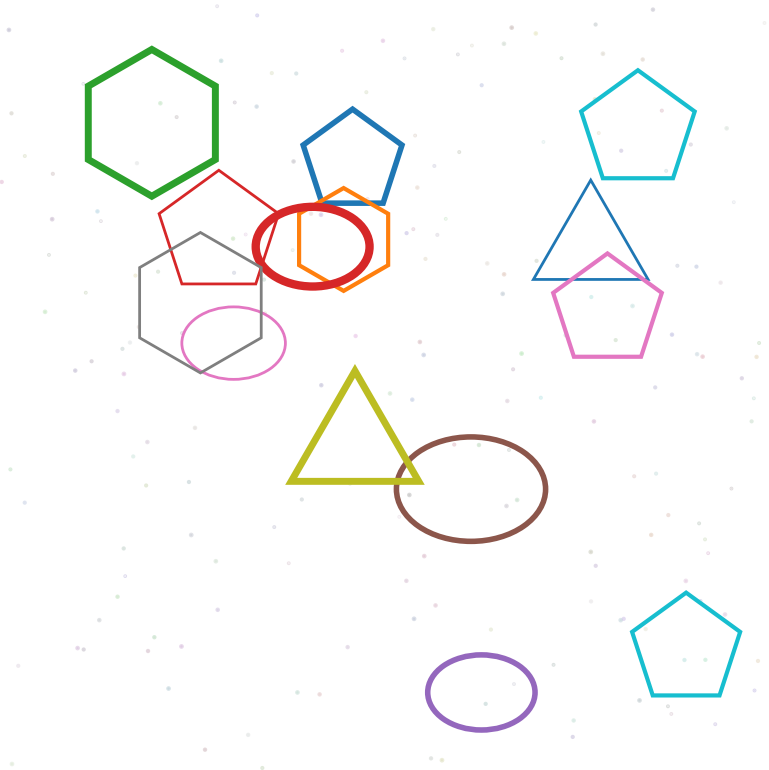[{"shape": "pentagon", "thickness": 2, "radius": 0.34, "center": [0.458, 0.791]}, {"shape": "triangle", "thickness": 1, "radius": 0.43, "center": [0.767, 0.68]}, {"shape": "hexagon", "thickness": 1.5, "radius": 0.33, "center": [0.446, 0.689]}, {"shape": "hexagon", "thickness": 2.5, "radius": 0.48, "center": [0.197, 0.84]}, {"shape": "oval", "thickness": 3, "radius": 0.37, "center": [0.406, 0.68]}, {"shape": "pentagon", "thickness": 1, "radius": 0.41, "center": [0.284, 0.697]}, {"shape": "oval", "thickness": 2, "radius": 0.35, "center": [0.625, 0.101]}, {"shape": "oval", "thickness": 2, "radius": 0.48, "center": [0.612, 0.365]}, {"shape": "pentagon", "thickness": 1.5, "radius": 0.37, "center": [0.789, 0.597]}, {"shape": "oval", "thickness": 1, "radius": 0.34, "center": [0.303, 0.554]}, {"shape": "hexagon", "thickness": 1, "radius": 0.46, "center": [0.26, 0.607]}, {"shape": "triangle", "thickness": 2.5, "radius": 0.48, "center": [0.461, 0.423]}, {"shape": "pentagon", "thickness": 1.5, "radius": 0.37, "center": [0.891, 0.157]}, {"shape": "pentagon", "thickness": 1.5, "radius": 0.39, "center": [0.828, 0.831]}]